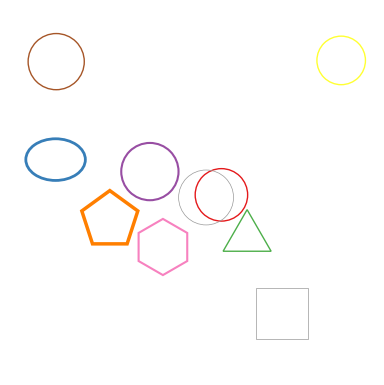[{"shape": "circle", "thickness": 1, "radius": 0.34, "center": [0.575, 0.494]}, {"shape": "oval", "thickness": 2, "radius": 0.39, "center": [0.144, 0.585]}, {"shape": "triangle", "thickness": 1, "radius": 0.36, "center": [0.642, 0.383]}, {"shape": "circle", "thickness": 1.5, "radius": 0.37, "center": [0.389, 0.554]}, {"shape": "pentagon", "thickness": 2.5, "radius": 0.38, "center": [0.285, 0.428]}, {"shape": "circle", "thickness": 1, "radius": 0.32, "center": [0.886, 0.843]}, {"shape": "circle", "thickness": 1, "radius": 0.36, "center": [0.146, 0.84]}, {"shape": "hexagon", "thickness": 1.5, "radius": 0.36, "center": [0.423, 0.358]}, {"shape": "square", "thickness": 0.5, "radius": 0.33, "center": [0.733, 0.186]}, {"shape": "circle", "thickness": 0.5, "radius": 0.36, "center": [0.535, 0.487]}]